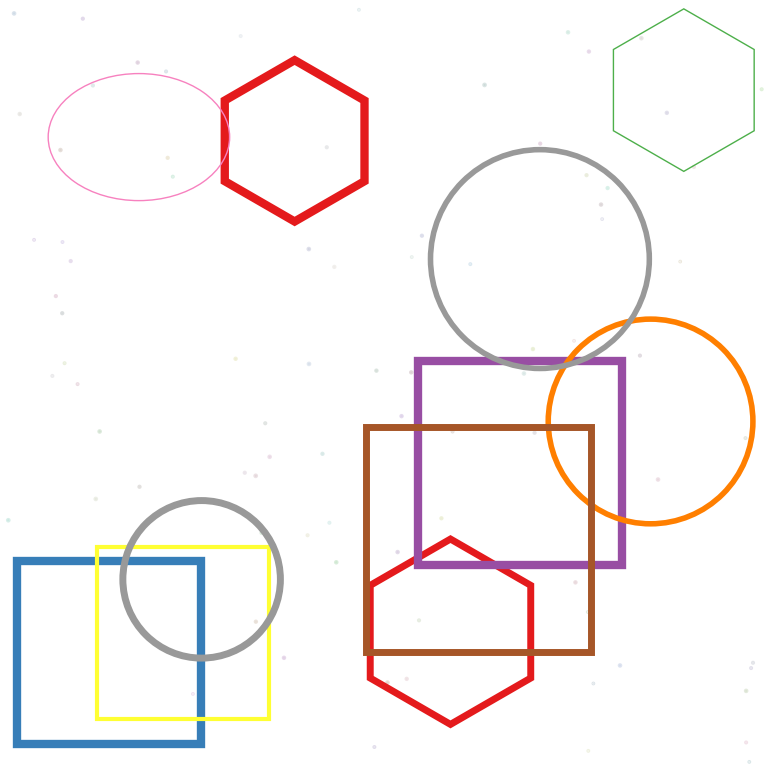[{"shape": "hexagon", "thickness": 2.5, "radius": 0.6, "center": [0.585, 0.18]}, {"shape": "hexagon", "thickness": 3, "radius": 0.52, "center": [0.383, 0.817]}, {"shape": "square", "thickness": 3, "radius": 0.6, "center": [0.142, 0.153]}, {"shape": "hexagon", "thickness": 0.5, "radius": 0.53, "center": [0.888, 0.883]}, {"shape": "square", "thickness": 3, "radius": 0.66, "center": [0.675, 0.399]}, {"shape": "circle", "thickness": 2, "radius": 0.66, "center": [0.845, 0.453]}, {"shape": "square", "thickness": 1.5, "radius": 0.56, "center": [0.238, 0.178]}, {"shape": "square", "thickness": 2.5, "radius": 0.73, "center": [0.622, 0.299]}, {"shape": "oval", "thickness": 0.5, "radius": 0.59, "center": [0.18, 0.822]}, {"shape": "circle", "thickness": 2.5, "radius": 0.51, "center": [0.262, 0.248]}, {"shape": "circle", "thickness": 2, "radius": 0.71, "center": [0.701, 0.664]}]